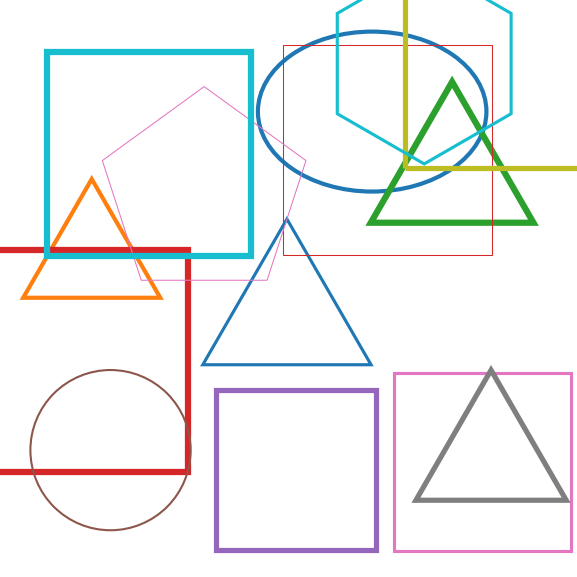[{"shape": "oval", "thickness": 2, "radius": 0.99, "center": [0.644, 0.806]}, {"shape": "triangle", "thickness": 1.5, "radius": 0.84, "center": [0.497, 0.452]}, {"shape": "triangle", "thickness": 2, "radius": 0.69, "center": [0.159, 0.552]}, {"shape": "triangle", "thickness": 3, "radius": 0.81, "center": [0.783, 0.695]}, {"shape": "square", "thickness": 3, "radius": 0.96, "center": [0.134, 0.374]}, {"shape": "square", "thickness": 0.5, "radius": 0.91, "center": [0.67, 0.739]}, {"shape": "square", "thickness": 2.5, "radius": 0.69, "center": [0.513, 0.185]}, {"shape": "circle", "thickness": 1, "radius": 0.69, "center": [0.191, 0.22]}, {"shape": "square", "thickness": 1.5, "radius": 0.77, "center": [0.836, 0.199]}, {"shape": "pentagon", "thickness": 0.5, "radius": 0.93, "center": [0.354, 0.664]}, {"shape": "triangle", "thickness": 2.5, "radius": 0.75, "center": [0.85, 0.208]}, {"shape": "square", "thickness": 2.5, "radius": 0.83, "center": [0.867, 0.875]}, {"shape": "square", "thickness": 3, "radius": 0.89, "center": [0.258, 0.733]}, {"shape": "hexagon", "thickness": 1.5, "radius": 0.87, "center": [0.735, 0.889]}]